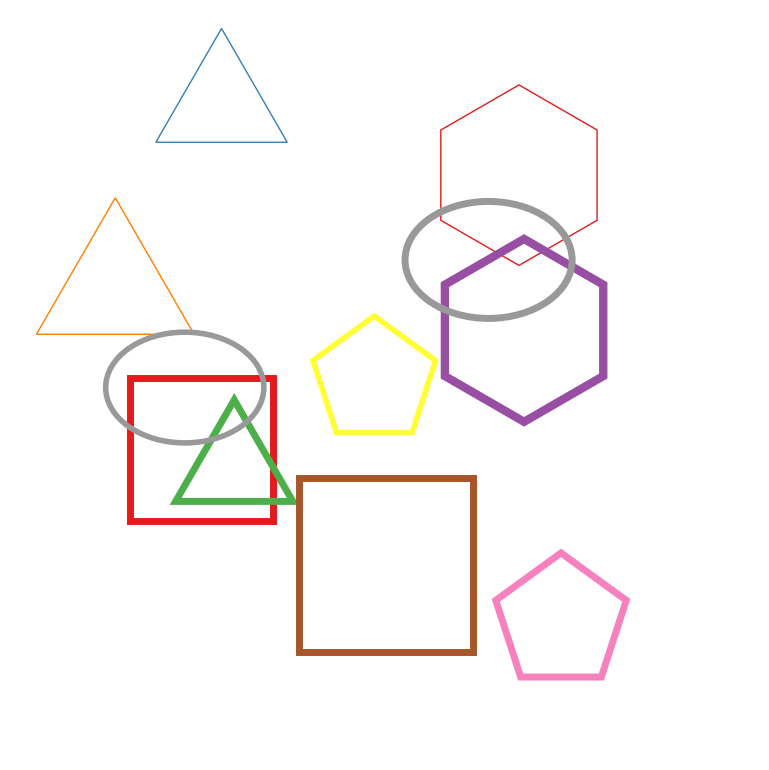[{"shape": "square", "thickness": 2.5, "radius": 0.46, "center": [0.262, 0.417]}, {"shape": "hexagon", "thickness": 0.5, "radius": 0.59, "center": [0.674, 0.773]}, {"shape": "triangle", "thickness": 0.5, "radius": 0.49, "center": [0.288, 0.864]}, {"shape": "triangle", "thickness": 2.5, "radius": 0.44, "center": [0.304, 0.393]}, {"shape": "hexagon", "thickness": 3, "radius": 0.59, "center": [0.681, 0.571]}, {"shape": "triangle", "thickness": 0.5, "radius": 0.59, "center": [0.15, 0.625]}, {"shape": "pentagon", "thickness": 2, "radius": 0.42, "center": [0.486, 0.506]}, {"shape": "square", "thickness": 2.5, "radius": 0.57, "center": [0.501, 0.266]}, {"shape": "pentagon", "thickness": 2.5, "radius": 0.45, "center": [0.729, 0.193]}, {"shape": "oval", "thickness": 2, "radius": 0.51, "center": [0.24, 0.497]}, {"shape": "oval", "thickness": 2.5, "radius": 0.54, "center": [0.635, 0.662]}]